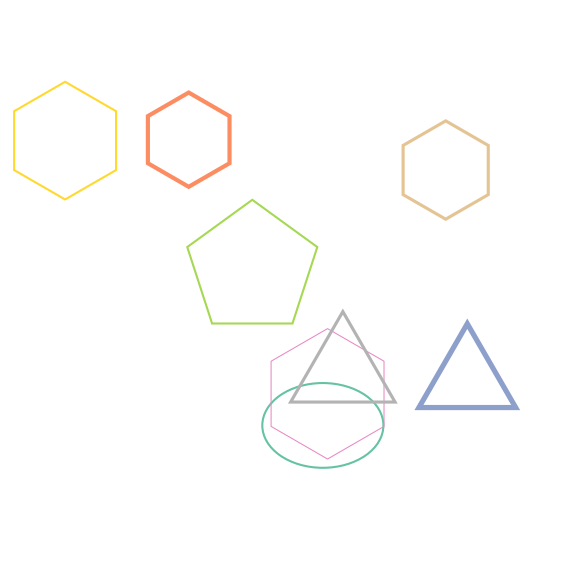[{"shape": "oval", "thickness": 1, "radius": 0.52, "center": [0.559, 0.262]}, {"shape": "hexagon", "thickness": 2, "radius": 0.41, "center": [0.327, 0.757]}, {"shape": "triangle", "thickness": 2.5, "radius": 0.48, "center": [0.809, 0.342]}, {"shape": "hexagon", "thickness": 0.5, "radius": 0.56, "center": [0.567, 0.317]}, {"shape": "pentagon", "thickness": 1, "radius": 0.59, "center": [0.437, 0.535]}, {"shape": "hexagon", "thickness": 1, "radius": 0.51, "center": [0.113, 0.756]}, {"shape": "hexagon", "thickness": 1.5, "radius": 0.43, "center": [0.772, 0.705]}, {"shape": "triangle", "thickness": 1.5, "radius": 0.52, "center": [0.594, 0.355]}]